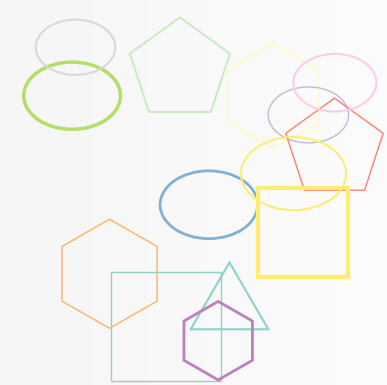[{"shape": "square", "thickness": 1, "radius": 0.71, "center": [0.429, 0.152]}, {"shape": "triangle", "thickness": 1.5, "radius": 0.58, "center": [0.592, 0.203]}, {"shape": "hexagon", "thickness": 1, "radius": 0.68, "center": [0.706, 0.751]}, {"shape": "oval", "thickness": 1, "radius": 0.52, "center": [0.796, 0.702]}, {"shape": "pentagon", "thickness": 1, "radius": 0.66, "center": [0.863, 0.613]}, {"shape": "oval", "thickness": 2, "radius": 0.63, "center": [0.539, 0.468]}, {"shape": "hexagon", "thickness": 1, "radius": 0.71, "center": [0.283, 0.289]}, {"shape": "oval", "thickness": 2.5, "radius": 0.62, "center": [0.186, 0.751]}, {"shape": "oval", "thickness": 1.5, "radius": 0.54, "center": [0.864, 0.785]}, {"shape": "oval", "thickness": 1.5, "radius": 0.51, "center": [0.195, 0.877]}, {"shape": "hexagon", "thickness": 2, "radius": 0.51, "center": [0.563, 0.115]}, {"shape": "pentagon", "thickness": 1.5, "radius": 0.68, "center": [0.464, 0.819]}, {"shape": "square", "thickness": 3, "radius": 0.58, "center": [0.782, 0.397]}, {"shape": "oval", "thickness": 1.5, "radius": 0.68, "center": [0.758, 0.549]}]